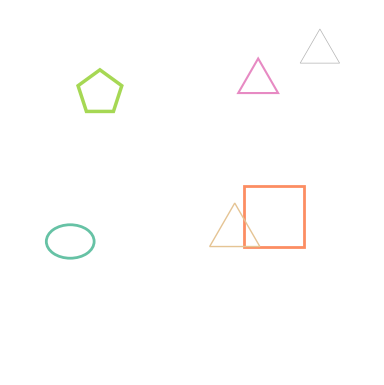[{"shape": "oval", "thickness": 2, "radius": 0.31, "center": [0.182, 0.373]}, {"shape": "square", "thickness": 2, "radius": 0.39, "center": [0.712, 0.437]}, {"shape": "triangle", "thickness": 1.5, "radius": 0.3, "center": [0.671, 0.788]}, {"shape": "pentagon", "thickness": 2.5, "radius": 0.3, "center": [0.26, 0.759]}, {"shape": "triangle", "thickness": 1, "radius": 0.38, "center": [0.61, 0.397]}, {"shape": "triangle", "thickness": 0.5, "radius": 0.3, "center": [0.831, 0.866]}]